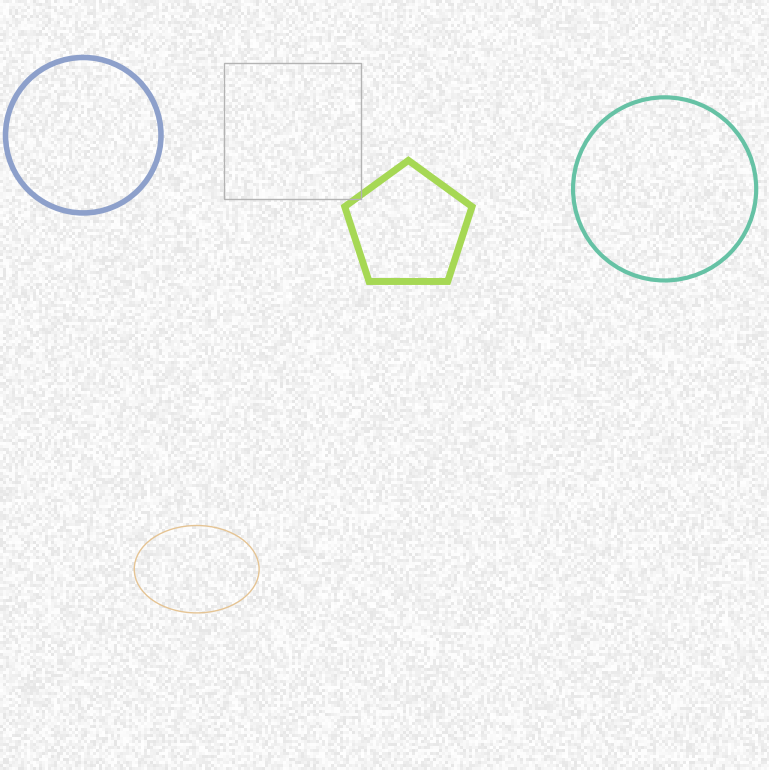[{"shape": "circle", "thickness": 1.5, "radius": 0.59, "center": [0.863, 0.755]}, {"shape": "circle", "thickness": 2, "radius": 0.5, "center": [0.108, 0.824]}, {"shape": "pentagon", "thickness": 2.5, "radius": 0.43, "center": [0.53, 0.705]}, {"shape": "oval", "thickness": 0.5, "radius": 0.41, "center": [0.255, 0.261]}, {"shape": "square", "thickness": 0.5, "radius": 0.44, "center": [0.38, 0.83]}]